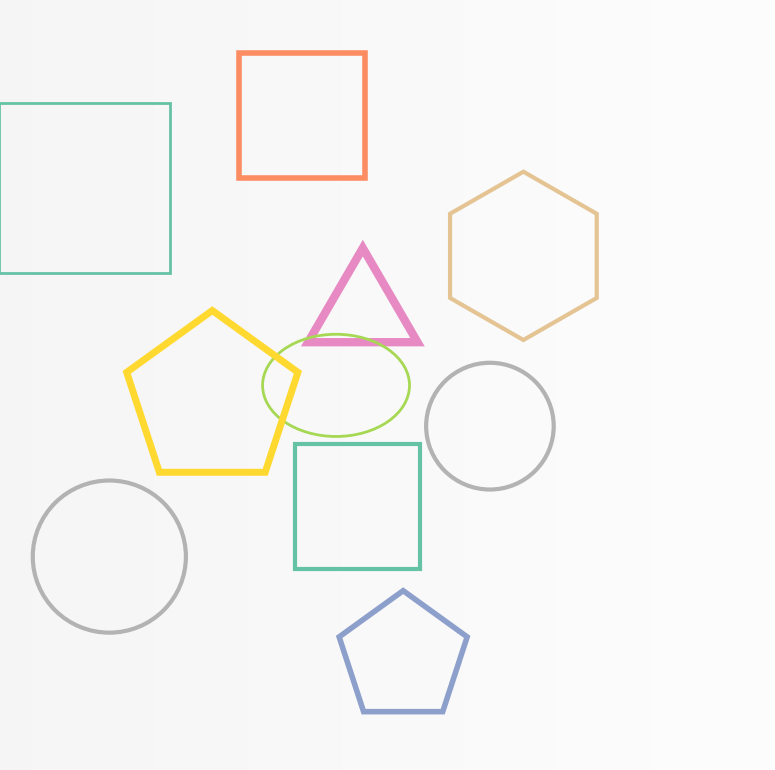[{"shape": "square", "thickness": 1, "radius": 0.55, "center": [0.109, 0.756]}, {"shape": "square", "thickness": 1.5, "radius": 0.4, "center": [0.461, 0.342]}, {"shape": "square", "thickness": 2, "radius": 0.41, "center": [0.389, 0.849]}, {"shape": "pentagon", "thickness": 2, "radius": 0.43, "center": [0.52, 0.146]}, {"shape": "triangle", "thickness": 3, "radius": 0.41, "center": [0.468, 0.596]}, {"shape": "oval", "thickness": 1, "radius": 0.47, "center": [0.434, 0.5]}, {"shape": "pentagon", "thickness": 2.5, "radius": 0.58, "center": [0.274, 0.481]}, {"shape": "hexagon", "thickness": 1.5, "radius": 0.55, "center": [0.675, 0.668]}, {"shape": "circle", "thickness": 1.5, "radius": 0.41, "center": [0.632, 0.447]}, {"shape": "circle", "thickness": 1.5, "radius": 0.49, "center": [0.141, 0.277]}]